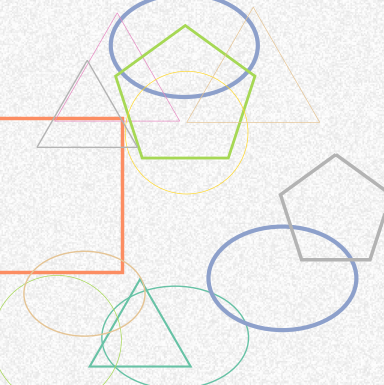[{"shape": "triangle", "thickness": 1.5, "radius": 0.76, "center": [0.364, 0.124]}, {"shape": "oval", "thickness": 1, "radius": 0.95, "center": [0.455, 0.123]}, {"shape": "square", "thickness": 2.5, "radius": 1.0, "center": [0.118, 0.493]}, {"shape": "oval", "thickness": 3, "radius": 0.96, "center": [0.734, 0.277]}, {"shape": "oval", "thickness": 3, "radius": 0.95, "center": [0.479, 0.882]}, {"shape": "triangle", "thickness": 0.5, "radius": 0.94, "center": [0.304, 0.779]}, {"shape": "circle", "thickness": 0.5, "radius": 0.84, "center": [0.148, 0.117]}, {"shape": "pentagon", "thickness": 2, "radius": 0.95, "center": [0.481, 0.743]}, {"shape": "circle", "thickness": 0.5, "radius": 0.8, "center": [0.485, 0.655]}, {"shape": "oval", "thickness": 1, "radius": 0.79, "center": [0.219, 0.237]}, {"shape": "triangle", "thickness": 0.5, "radius": 1.0, "center": [0.658, 0.782]}, {"shape": "triangle", "thickness": 1, "radius": 0.75, "center": [0.227, 0.693]}, {"shape": "pentagon", "thickness": 2.5, "radius": 0.76, "center": [0.872, 0.448]}]